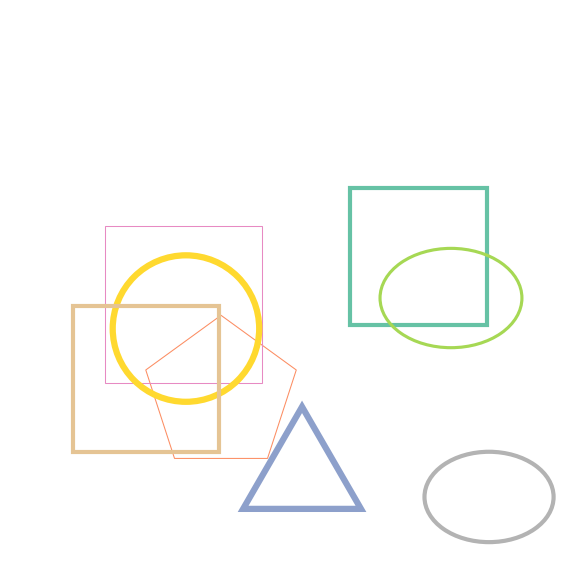[{"shape": "square", "thickness": 2, "radius": 0.59, "center": [0.725, 0.555]}, {"shape": "pentagon", "thickness": 0.5, "radius": 0.68, "center": [0.383, 0.316]}, {"shape": "triangle", "thickness": 3, "radius": 0.59, "center": [0.523, 0.177]}, {"shape": "square", "thickness": 0.5, "radius": 0.68, "center": [0.317, 0.472]}, {"shape": "oval", "thickness": 1.5, "radius": 0.61, "center": [0.781, 0.483]}, {"shape": "circle", "thickness": 3, "radius": 0.63, "center": [0.322, 0.43]}, {"shape": "square", "thickness": 2, "radius": 0.63, "center": [0.253, 0.343]}, {"shape": "oval", "thickness": 2, "radius": 0.56, "center": [0.847, 0.139]}]